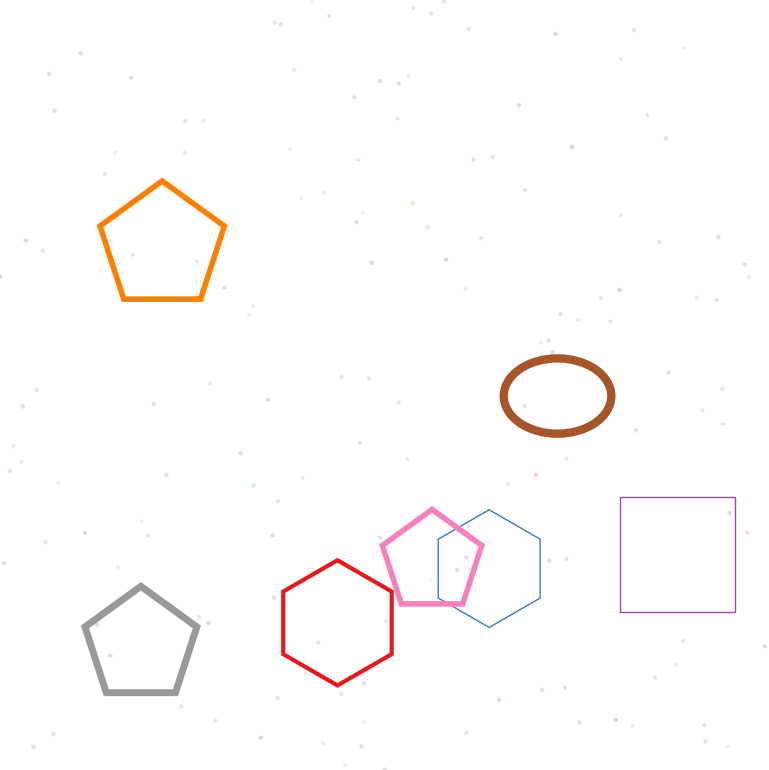[{"shape": "hexagon", "thickness": 1.5, "radius": 0.41, "center": [0.438, 0.191]}, {"shape": "hexagon", "thickness": 0.5, "radius": 0.38, "center": [0.635, 0.262]}, {"shape": "square", "thickness": 0.5, "radius": 0.37, "center": [0.88, 0.28]}, {"shape": "pentagon", "thickness": 2, "radius": 0.42, "center": [0.211, 0.68]}, {"shape": "oval", "thickness": 3, "radius": 0.35, "center": [0.724, 0.486]}, {"shape": "pentagon", "thickness": 2, "radius": 0.34, "center": [0.561, 0.271]}, {"shape": "pentagon", "thickness": 2.5, "radius": 0.38, "center": [0.183, 0.162]}]